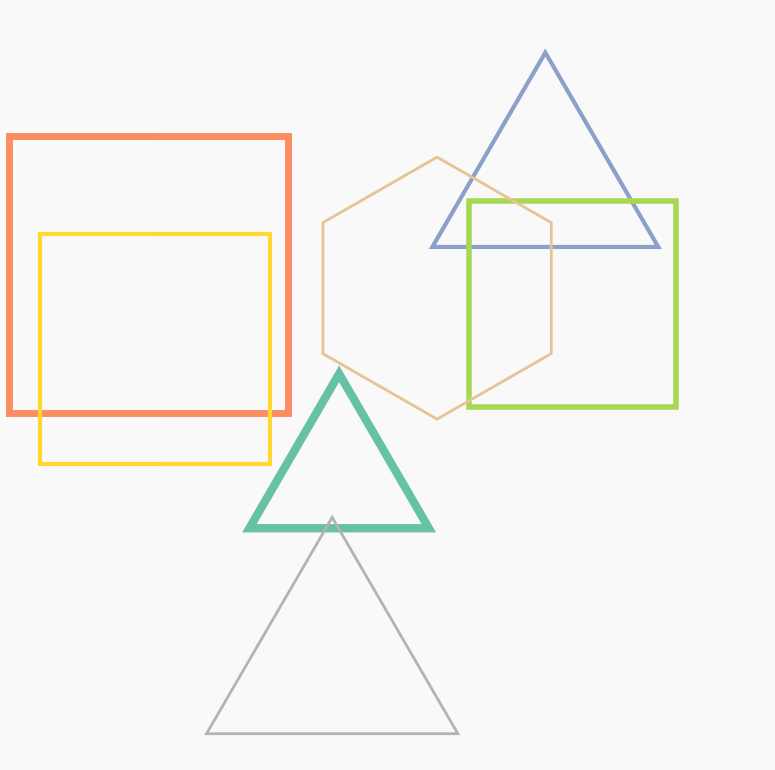[{"shape": "triangle", "thickness": 3, "radius": 0.67, "center": [0.438, 0.381]}, {"shape": "square", "thickness": 2.5, "radius": 0.9, "center": [0.192, 0.644]}, {"shape": "triangle", "thickness": 1.5, "radius": 0.84, "center": [0.704, 0.763]}, {"shape": "square", "thickness": 2, "radius": 0.67, "center": [0.739, 0.605]}, {"shape": "square", "thickness": 1.5, "radius": 0.74, "center": [0.2, 0.547]}, {"shape": "hexagon", "thickness": 1, "radius": 0.85, "center": [0.564, 0.626]}, {"shape": "triangle", "thickness": 1, "radius": 0.94, "center": [0.429, 0.141]}]